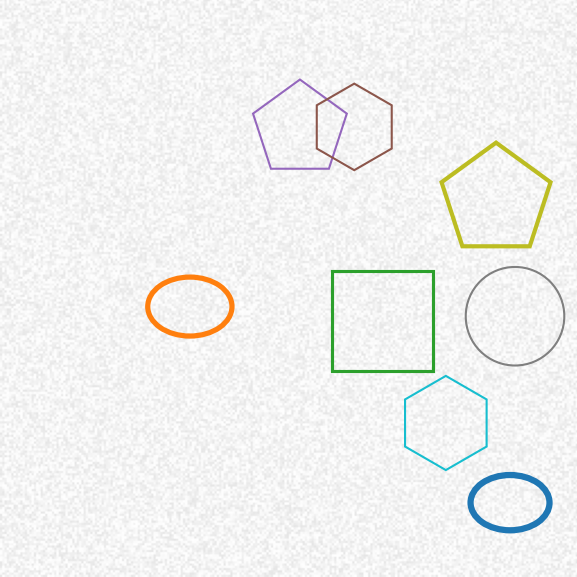[{"shape": "oval", "thickness": 3, "radius": 0.34, "center": [0.883, 0.129]}, {"shape": "oval", "thickness": 2.5, "radius": 0.36, "center": [0.329, 0.468]}, {"shape": "square", "thickness": 1.5, "radius": 0.44, "center": [0.662, 0.443]}, {"shape": "pentagon", "thickness": 1, "radius": 0.43, "center": [0.519, 0.776]}, {"shape": "hexagon", "thickness": 1, "radius": 0.37, "center": [0.613, 0.779]}, {"shape": "circle", "thickness": 1, "radius": 0.43, "center": [0.892, 0.452]}, {"shape": "pentagon", "thickness": 2, "radius": 0.5, "center": [0.859, 0.653]}, {"shape": "hexagon", "thickness": 1, "radius": 0.41, "center": [0.772, 0.267]}]